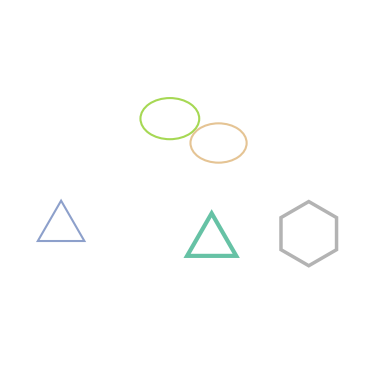[{"shape": "triangle", "thickness": 3, "radius": 0.37, "center": [0.55, 0.372]}, {"shape": "triangle", "thickness": 1.5, "radius": 0.35, "center": [0.159, 0.409]}, {"shape": "oval", "thickness": 1.5, "radius": 0.38, "center": [0.441, 0.692]}, {"shape": "oval", "thickness": 1.5, "radius": 0.36, "center": [0.568, 0.629]}, {"shape": "hexagon", "thickness": 2.5, "radius": 0.42, "center": [0.802, 0.393]}]